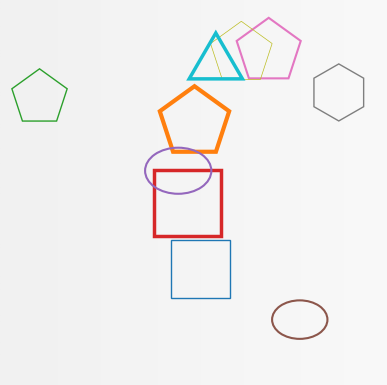[{"shape": "square", "thickness": 1, "radius": 0.38, "center": [0.517, 0.3]}, {"shape": "pentagon", "thickness": 3, "radius": 0.47, "center": [0.502, 0.682]}, {"shape": "pentagon", "thickness": 1, "radius": 0.37, "center": [0.102, 0.746]}, {"shape": "square", "thickness": 2.5, "radius": 0.43, "center": [0.484, 0.473]}, {"shape": "oval", "thickness": 1.5, "radius": 0.43, "center": [0.46, 0.557]}, {"shape": "oval", "thickness": 1.5, "radius": 0.36, "center": [0.774, 0.17]}, {"shape": "pentagon", "thickness": 1.5, "radius": 0.43, "center": [0.693, 0.867]}, {"shape": "hexagon", "thickness": 1, "radius": 0.37, "center": [0.874, 0.76]}, {"shape": "pentagon", "thickness": 0.5, "radius": 0.42, "center": [0.623, 0.861]}, {"shape": "triangle", "thickness": 2.5, "radius": 0.4, "center": [0.557, 0.835]}]